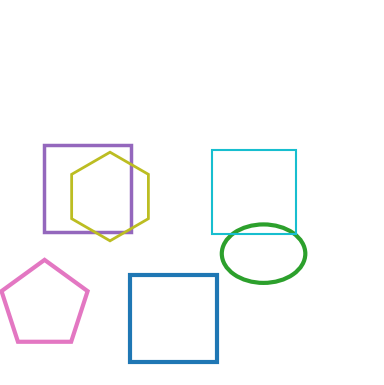[{"shape": "square", "thickness": 3, "radius": 0.56, "center": [0.45, 0.173]}, {"shape": "oval", "thickness": 3, "radius": 0.54, "center": [0.685, 0.341]}, {"shape": "square", "thickness": 2.5, "radius": 0.57, "center": [0.228, 0.51]}, {"shape": "pentagon", "thickness": 3, "radius": 0.59, "center": [0.116, 0.207]}, {"shape": "hexagon", "thickness": 2, "radius": 0.58, "center": [0.286, 0.49]}, {"shape": "square", "thickness": 1.5, "radius": 0.54, "center": [0.66, 0.502]}]